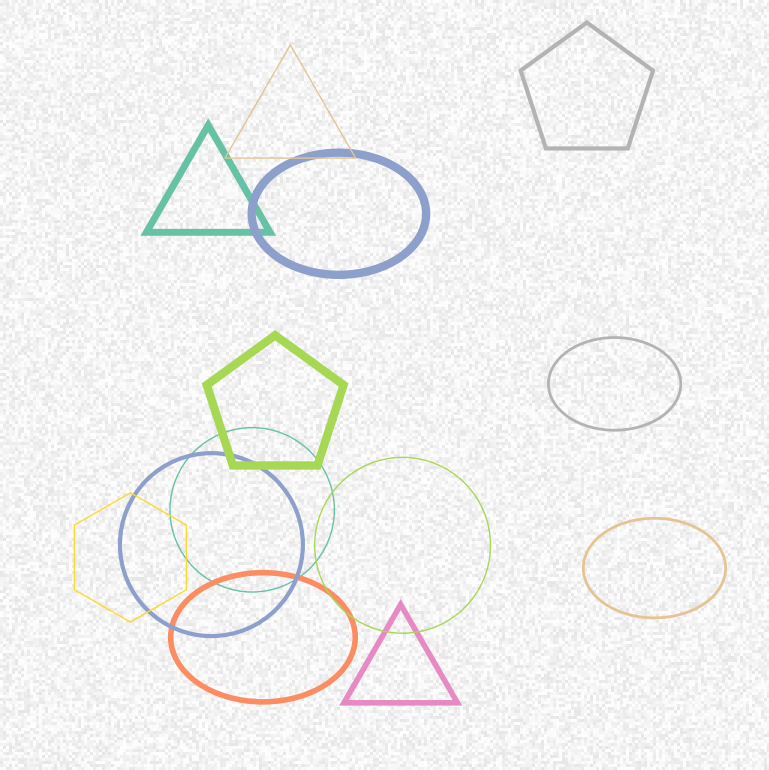[{"shape": "circle", "thickness": 0.5, "radius": 0.53, "center": [0.327, 0.338]}, {"shape": "triangle", "thickness": 2.5, "radius": 0.46, "center": [0.27, 0.745]}, {"shape": "oval", "thickness": 2, "radius": 0.6, "center": [0.341, 0.172]}, {"shape": "oval", "thickness": 3, "radius": 0.57, "center": [0.44, 0.722]}, {"shape": "circle", "thickness": 1.5, "radius": 0.59, "center": [0.275, 0.293]}, {"shape": "triangle", "thickness": 2, "radius": 0.43, "center": [0.52, 0.13]}, {"shape": "circle", "thickness": 0.5, "radius": 0.57, "center": [0.523, 0.292]}, {"shape": "pentagon", "thickness": 3, "radius": 0.47, "center": [0.357, 0.471]}, {"shape": "hexagon", "thickness": 0.5, "radius": 0.42, "center": [0.169, 0.276]}, {"shape": "triangle", "thickness": 0.5, "radius": 0.49, "center": [0.377, 0.844]}, {"shape": "oval", "thickness": 1, "radius": 0.46, "center": [0.85, 0.262]}, {"shape": "pentagon", "thickness": 1.5, "radius": 0.45, "center": [0.762, 0.88]}, {"shape": "oval", "thickness": 1, "radius": 0.43, "center": [0.798, 0.501]}]